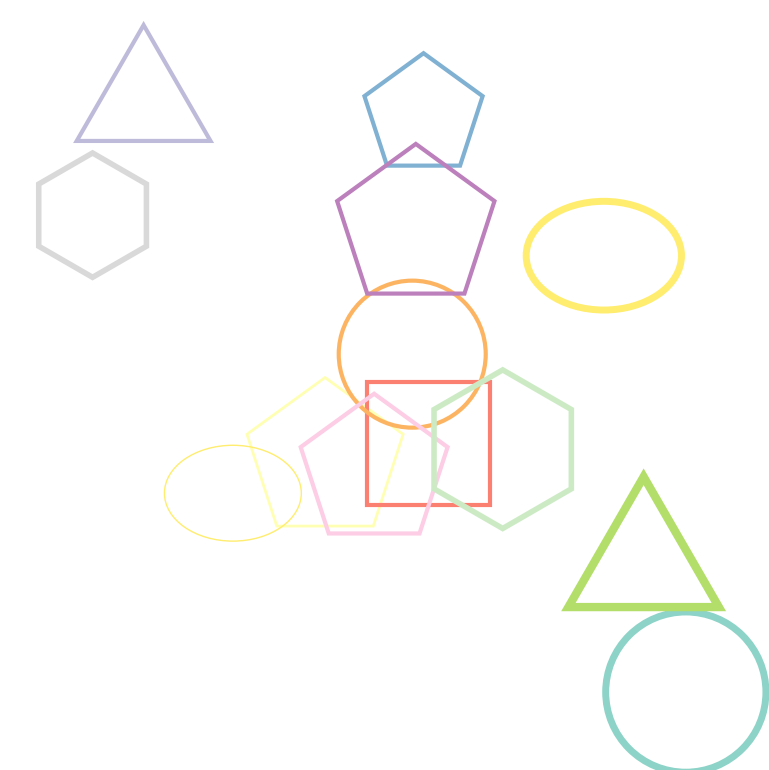[{"shape": "circle", "thickness": 2.5, "radius": 0.52, "center": [0.891, 0.101]}, {"shape": "pentagon", "thickness": 1, "radius": 0.53, "center": [0.422, 0.403]}, {"shape": "triangle", "thickness": 1.5, "radius": 0.5, "center": [0.187, 0.867]}, {"shape": "square", "thickness": 1.5, "radius": 0.4, "center": [0.556, 0.424]}, {"shape": "pentagon", "thickness": 1.5, "radius": 0.4, "center": [0.55, 0.85]}, {"shape": "circle", "thickness": 1.5, "radius": 0.48, "center": [0.535, 0.54]}, {"shape": "triangle", "thickness": 3, "radius": 0.56, "center": [0.836, 0.268]}, {"shape": "pentagon", "thickness": 1.5, "radius": 0.5, "center": [0.486, 0.388]}, {"shape": "hexagon", "thickness": 2, "radius": 0.4, "center": [0.12, 0.721]}, {"shape": "pentagon", "thickness": 1.5, "radius": 0.54, "center": [0.54, 0.706]}, {"shape": "hexagon", "thickness": 2, "radius": 0.51, "center": [0.653, 0.417]}, {"shape": "oval", "thickness": 2.5, "radius": 0.5, "center": [0.784, 0.668]}, {"shape": "oval", "thickness": 0.5, "radius": 0.44, "center": [0.302, 0.359]}]